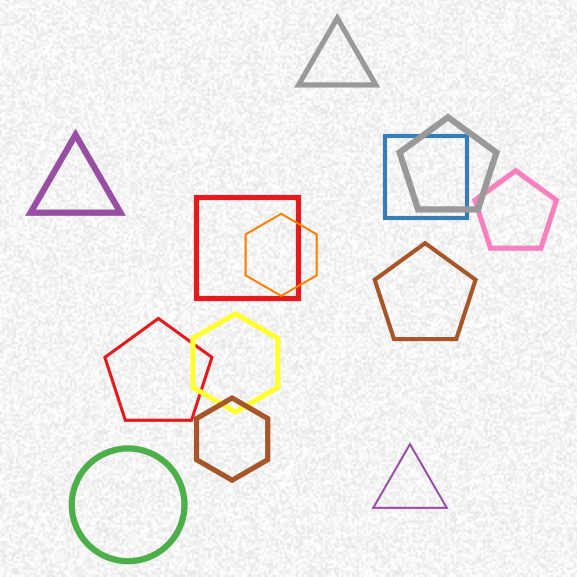[{"shape": "pentagon", "thickness": 1.5, "radius": 0.49, "center": [0.274, 0.35]}, {"shape": "square", "thickness": 2.5, "radius": 0.44, "center": [0.428, 0.571]}, {"shape": "square", "thickness": 2, "radius": 0.36, "center": [0.737, 0.692]}, {"shape": "circle", "thickness": 3, "radius": 0.49, "center": [0.222, 0.125]}, {"shape": "triangle", "thickness": 1, "radius": 0.37, "center": [0.71, 0.156]}, {"shape": "triangle", "thickness": 3, "radius": 0.45, "center": [0.131, 0.676]}, {"shape": "hexagon", "thickness": 1, "radius": 0.36, "center": [0.487, 0.558]}, {"shape": "hexagon", "thickness": 2.5, "radius": 0.42, "center": [0.408, 0.371]}, {"shape": "pentagon", "thickness": 2, "radius": 0.46, "center": [0.736, 0.486]}, {"shape": "hexagon", "thickness": 2.5, "radius": 0.36, "center": [0.402, 0.239]}, {"shape": "pentagon", "thickness": 2.5, "radius": 0.37, "center": [0.893, 0.629]}, {"shape": "pentagon", "thickness": 3, "radius": 0.44, "center": [0.776, 0.708]}, {"shape": "triangle", "thickness": 2.5, "radius": 0.39, "center": [0.584, 0.891]}]